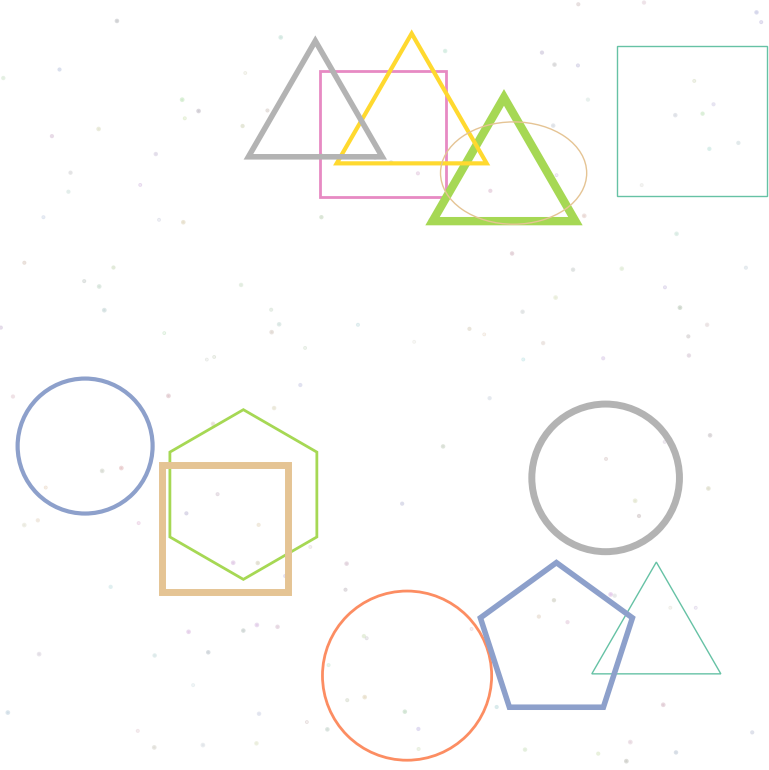[{"shape": "square", "thickness": 0.5, "radius": 0.49, "center": [0.899, 0.843]}, {"shape": "triangle", "thickness": 0.5, "radius": 0.48, "center": [0.852, 0.173]}, {"shape": "circle", "thickness": 1, "radius": 0.55, "center": [0.529, 0.123]}, {"shape": "pentagon", "thickness": 2, "radius": 0.52, "center": [0.723, 0.166]}, {"shape": "circle", "thickness": 1.5, "radius": 0.44, "center": [0.111, 0.421]}, {"shape": "square", "thickness": 1, "radius": 0.41, "center": [0.498, 0.826]}, {"shape": "hexagon", "thickness": 1, "radius": 0.55, "center": [0.316, 0.358]}, {"shape": "triangle", "thickness": 3, "radius": 0.54, "center": [0.655, 0.766]}, {"shape": "triangle", "thickness": 1.5, "radius": 0.56, "center": [0.535, 0.844]}, {"shape": "oval", "thickness": 0.5, "radius": 0.47, "center": [0.667, 0.775]}, {"shape": "square", "thickness": 2.5, "radius": 0.41, "center": [0.292, 0.314]}, {"shape": "triangle", "thickness": 2, "radius": 0.5, "center": [0.41, 0.847]}, {"shape": "circle", "thickness": 2.5, "radius": 0.48, "center": [0.787, 0.379]}]